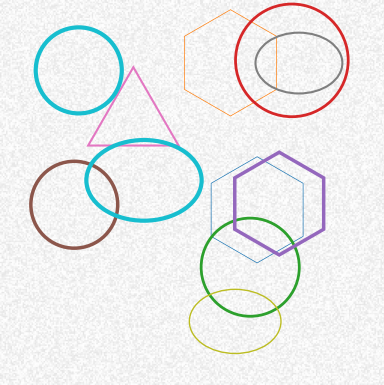[{"shape": "hexagon", "thickness": 0.5, "radius": 0.69, "center": [0.668, 0.455]}, {"shape": "hexagon", "thickness": 0.5, "radius": 0.69, "center": [0.599, 0.837]}, {"shape": "circle", "thickness": 2, "radius": 0.64, "center": [0.65, 0.306]}, {"shape": "circle", "thickness": 2, "radius": 0.73, "center": [0.758, 0.843]}, {"shape": "hexagon", "thickness": 2.5, "radius": 0.67, "center": [0.725, 0.471]}, {"shape": "circle", "thickness": 2.5, "radius": 0.56, "center": [0.193, 0.468]}, {"shape": "triangle", "thickness": 1.5, "radius": 0.68, "center": [0.346, 0.69]}, {"shape": "oval", "thickness": 1.5, "radius": 0.56, "center": [0.776, 0.836]}, {"shape": "oval", "thickness": 1, "radius": 0.6, "center": [0.611, 0.165]}, {"shape": "circle", "thickness": 3, "radius": 0.56, "center": [0.205, 0.817]}, {"shape": "oval", "thickness": 3, "radius": 0.75, "center": [0.374, 0.532]}]